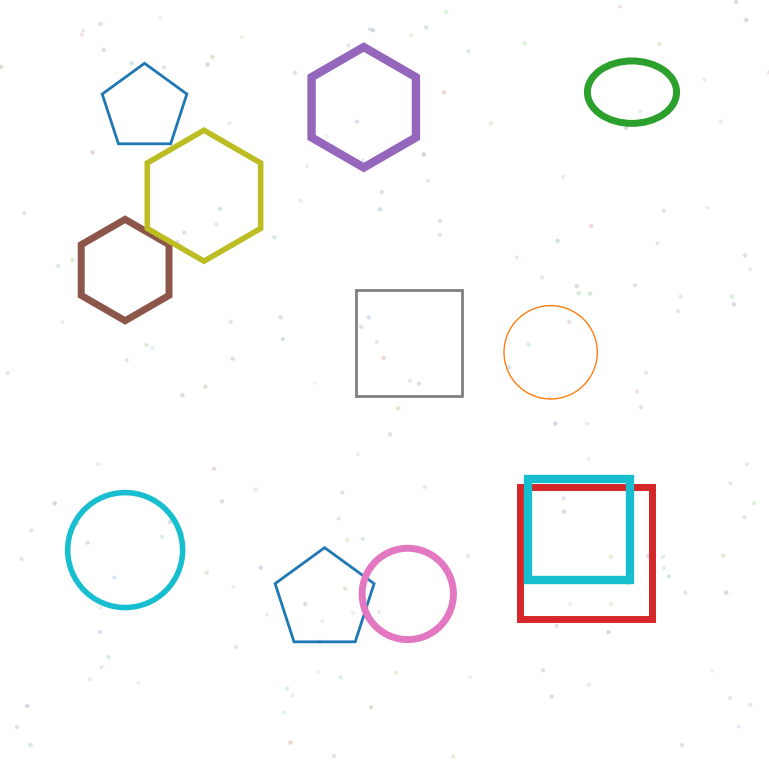[{"shape": "pentagon", "thickness": 1, "radius": 0.29, "center": [0.188, 0.86]}, {"shape": "pentagon", "thickness": 1, "radius": 0.34, "center": [0.422, 0.221]}, {"shape": "circle", "thickness": 0.5, "radius": 0.3, "center": [0.715, 0.542]}, {"shape": "oval", "thickness": 2.5, "radius": 0.29, "center": [0.821, 0.88]}, {"shape": "square", "thickness": 2.5, "radius": 0.43, "center": [0.762, 0.282]}, {"shape": "hexagon", "thickness": 3, "radius": 0.39, "center": [0.472, 0.861]}, {"shape": "hexagon", "thickness": 2.5, "radius": 0.33, "center": [0.162, 0.649]}, {"shape": "circle", "thickness": 2.5, "radius": 0.3, "center": [0.53, 0.229]}, {"shape": "square", "thickness": 1, "radius": 0.35, "center": [0.531, 0.555]}, {"shape": "hexagon", "thickness": 2, "radius": 0.42, "center": [0.265, 0.746]}, {"shape": "circle", "thickness": 2, "radius": 0.37, "center": [0.163, 0.286]}, {"shape": "square", "thickness": 3, "radius": 0.33, "center": [0.752, 0.313]}]